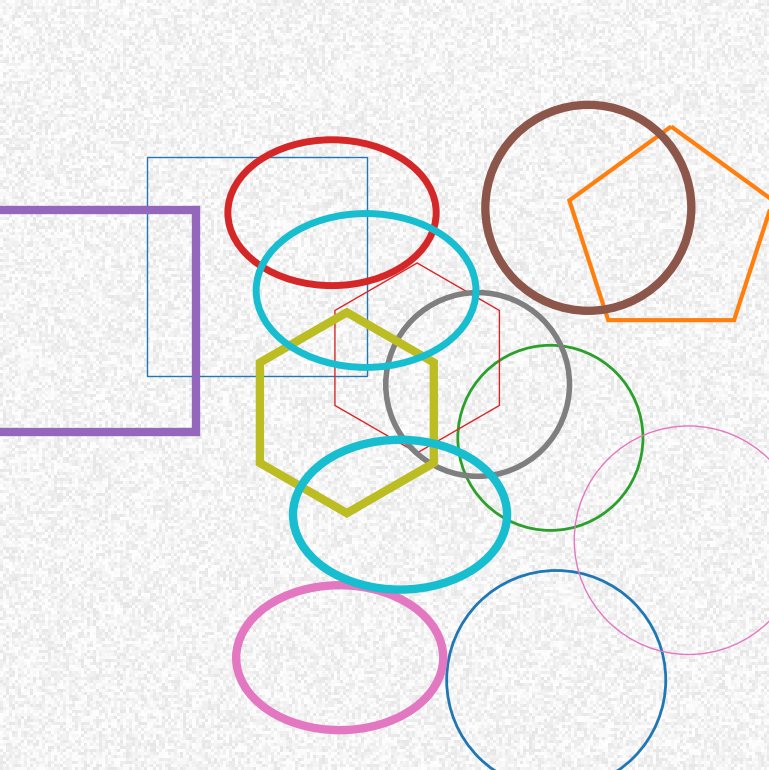[{"shape": "square", "thickness": 0.5, "radius": 0.71, "center": [0.333, 0.654]}, {"shape": "circle", "thickness": 1, "radius": 0.71, "center": [0.722, 0.117]}, {"shape": "pentagon", "thickness": 1.5, "radius": 0.7, "center": [0.872, 0.697]}, {"shape": "circle", "thickness": 1, "radius": 0.6, "center": [0.715, 0.431]}, {"shape": "oval", "thickness": 2.5, "radius": 0.68, "center": [0.431, 0.724]}, {"shape": "hexagon", "thickness": 0.5, "radius": 0.62, "center": [0.542, 0.535]}, {"shape": "square", "thickness": 3, "radius": 0.72, "center": [0.111, 0.583]}, {"shape": "circle", "thickness": 3, "radius": 0.67, "center": [0.764, 0.73]}, {"shape": "oval", "thickness": 3, "radius": 0.67, "center": [0.441, 0.146]}, {"shape": "circle", "thickness": 0.5, "radius": 0.74, "center": [0.894, 0.298]}, {"shape": "circle", "thickness": 2, "radius": 0.6, "center": [0.62, 0.501]}, {"shape": "hexagon", "thickness": 3, "radius": 0.65, "center": [0.45, 0.464]}, {"shape": "oval", "thickness": 2.5, "radius": 0.71, "center": [0.475, 0.623]}, {"shape": "oval", "thickness": 3, "radius": 0.7, "center": [0.52, 0.332]}]